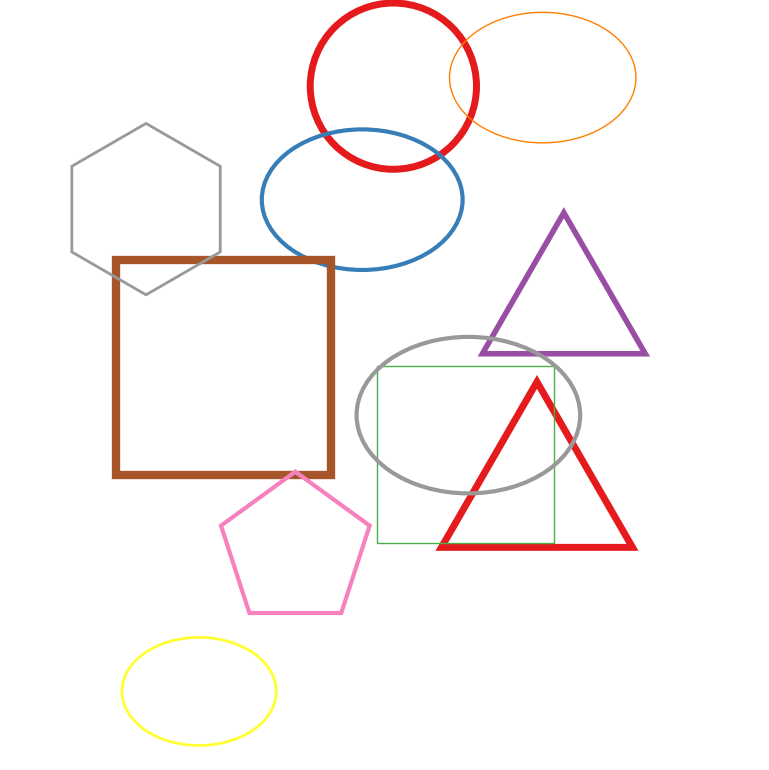[{"shape": "circle", "thickness": 2.5, "radius": 0.54, "center": [0.511, 0.888]}, {"shape": "triangle", "thickness": 2.5, "radius": 0.72, "center": [0.697, 0.361]}, {"shape": "oval", "thickness": 1.5, "radius": 0.65, "center": [0.47, 0.741]}, {"shape": "square", "thickness": 0.5, "radius": 0.57, "center": [0.605, 0.41]}, {"shape": "triangle", "thickness": 2, "radius": 0.61, "center": [0.732, 0.602]}, {"shape": "oval", "thickness": 0.5, "radius": 0.61, "center": [0.705, 0.899]}, {"shape": "oval", "thickness": 1, "radius": 0.5, "center": [0.259, 0.102]}, {"shape": "square", "thickness": 3, "radius": 0.7, "center": [0.291, 0.523]}, {"shape": "pentagon", "thickness": 1.5, "radius": 0.51, "center": [0.384, 0.286]}, {"shape": "hexagon", "thickness": 1, "radius": 0.56, "center": [0.19, 0.728]}, {"shape": "oval", "thickness": 1.5, "radius": 0.73, "center": [0.608, 0.461]}]